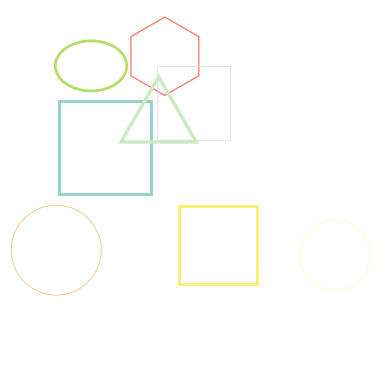[{"shape": "square", "thickness": 2, "radius": 0.6, "center": [0.272, 0.617]}, {"shape": "circle", "thickness": 0.5, "radius": 0.46, "center": [0.87, 0.337]}, {"shape": "hexagon", "thickness": 1, "radius": 0.51, "center": [0.428, 0.854]}, {"shape": "circle", "thickness": 0.5, "radius": 0.58, "center": [0.146, 0.35]}, {"shape": "oval", "thickness": 2, "radius": 0.46, "center": [0.237, 0.829]}, {"shape": "square", "thickness": 0.5, "radius": 0.48, "center": [0.502, 0.733]}, {"shape": "triangle", "thickness": 2.5, "radius": 0.56, "center": [0.412, 0.688]}, {"shape": "square", "thickness": 2, "radius": 0.51, "center": [0.567, 0.363]}]